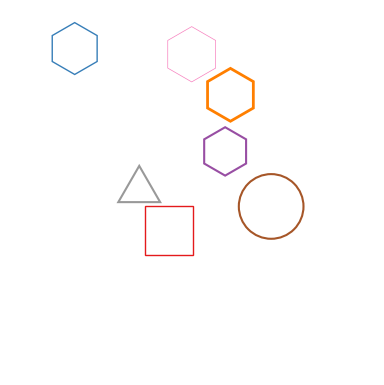[{"shape": "square", "thickness": 1, "radius": 0.32, "center": [0.439, 0.402]}, {"shape": "hexagon", "thickness": 1, "radius": 0.34, "center": [0.194, 0.874]}, {"shape": "hexagon", "thickness": 1.5, "radius": 0.31, "center": [0.585, 0.607]}, {"shape": "hexagon", "thickness": 2, "radius": 0.34, "center": [0.599, 0.754]}, {"shape": "circle", "thickness": 1.5, "radius": 0.42, "center": [0.704, 0.464]}, {"shape": "hexagon", "thickness": 0.5, "radius": 0.36, "center": [0.498, 0.859]}, {"shape": "triangle", "thickness": 1.5, "radius": 0.31, "center": [0.362, 0.506]}]